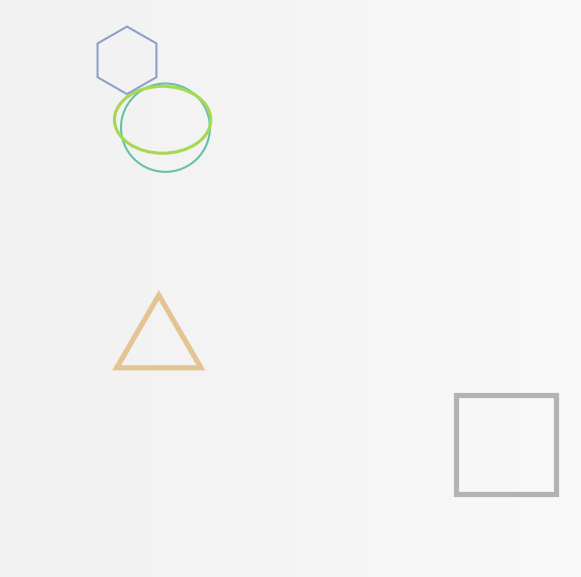[{"shape": "circle", "thickness": 1, "radius": 0.38, "center": [0.285, 0.778]}, {"shape": "hexagon", "thickness": 1, "radius": 0.29, "center": [0.218, 0.895]}, {"shape": "oval", "thickness": 1.5, "radius": 0.41, "center": [0.28, 0.792]}, {"shape": "triangle", "thickness": 2.5, "radius": 0.42, "center": [0.273, 0.404]}, {"shape": "square", "thickness": 2.5, "radius": 0.43, "center": [0.871, 0.229]}]